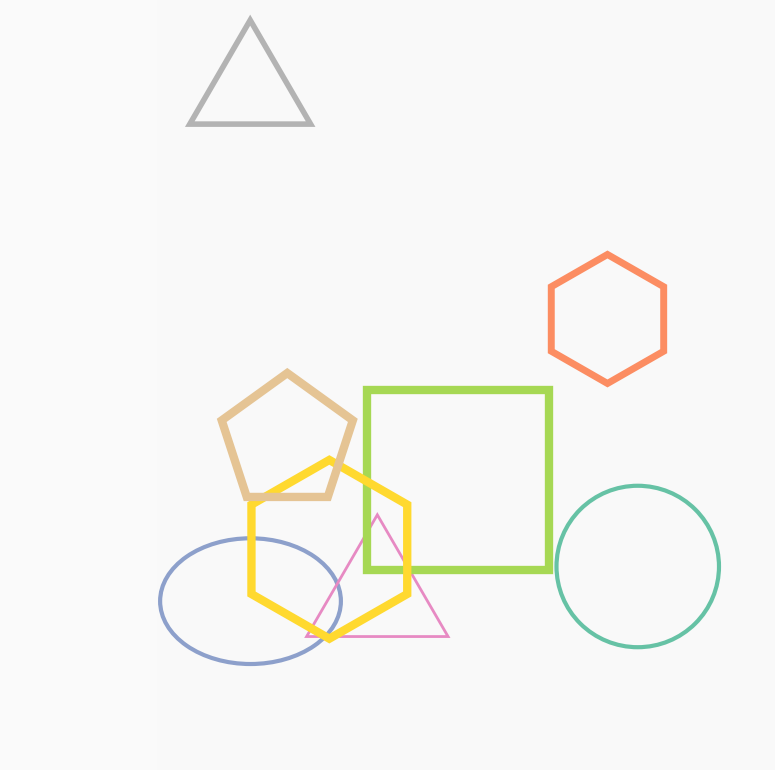[{"shape": "circle", "thickness": 1.5, "radius": 0.52, "center": [0.823, 0.264]}, {"shape": "hexagon", "thickness": 2.5, "radius": 0.42, "center": [0.784, 0.586]}, {"shape": "oval", "thickness": 1.5, "radius": 0.58, "center": [0.323, 0.219]}, {"shape": "triangle", "thickness": 1, "radius": 0.53, "center": [0.487, 0.226]}, {"shape": "square", "thickness": 3, "radius": 0.59, "center": [0.591, 0.377]}, {"shape": "hexagon", "thickness": 3, "radius": 0.58, "center": [0.425, 0.287]}, {"shape": "pentagon", "thickness": 3, "radius": 0.44, "center": [0.371, 0.427]}, {"shape": "triangle", "thickness": 2, "radius": 0.45, "center": [0.323, 0.884]}]